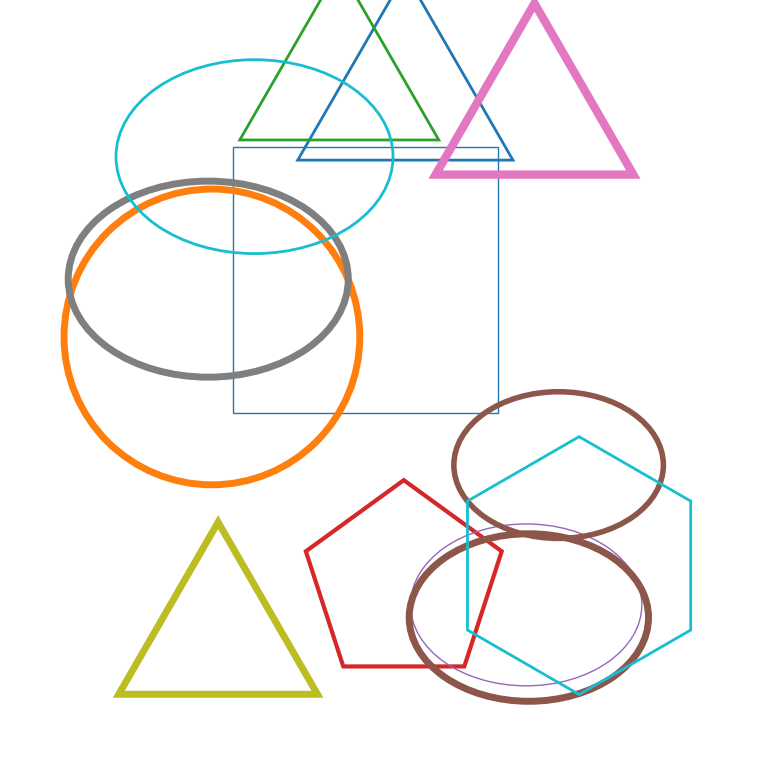[{"shape": "square", "thickness": 0.5, "radius": 0.86, "center": [0.475, 0.636]}, {"shape": "triangle", "thickness": 1, "radius": 0.81, "center": [0.526, 0.873]}, {"shape": "circle", "thickness": 2.5, "radius": 0.96, "center": [0.275, 0.562]}, {"shape": "triangle", "thickness": 1, "radius": 0.75, "center": [0.441, 0.893]}, {"shape": "pentagon", "thickness": 1.5, "radius": 0.67, "center": [0.524, 0.243]}, {"shape": "oval", "thickness": 0.5, "radius": 0.75, "center": [0.683, 0.214]}, {"shape": "oval", "thickness": 2, "radius": 0.68, "center": [0.725, 0.396]}, {"shape": "oval", "thickness": 2.5, "radius": 0.78, "center": [0.687, 0.198]}, {"shape": "triangle", "thickness": 3, "radius": 0.74, "center": [0.694, 0.847]}, {"shape": "oval", "thickness": 2.5, "radius": 0.91, "center": [0.27, 0.637]}, {"shape": "triangle", "thickness": 2.5, "radius": 0.74, "center": [0.283, 0.173]}, {"shape": "hexagon", "thickness": 1, "radius": 0.84, "center": [0.752, 0.265]}, {"shape": "oval", "thickness": 1, "radius": 0.9, "center": [0.331, 0.797]}]